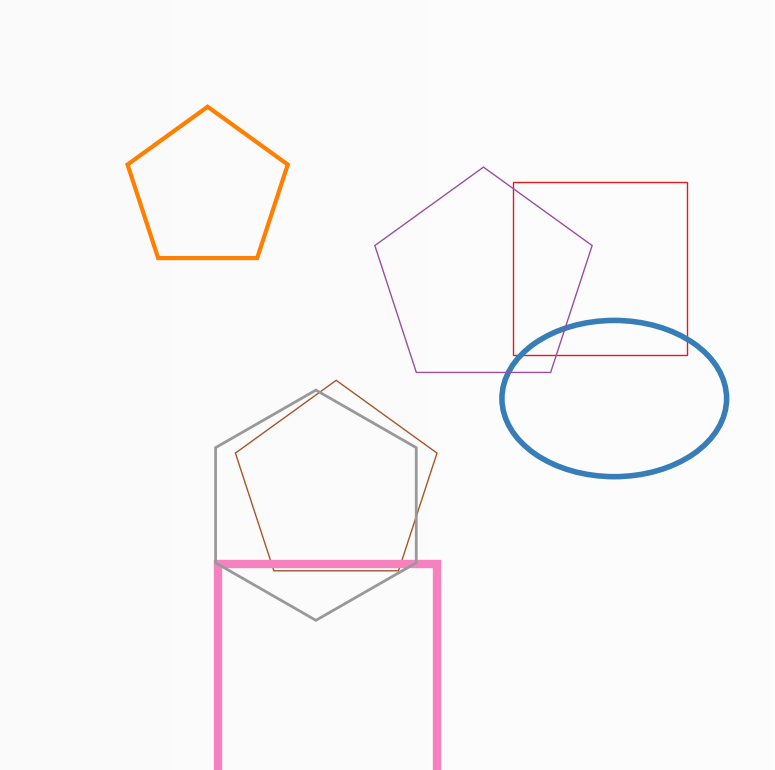[{"shape": "square", "thickness": 0.5, "radius": 0.56, "center": [0.774, 0.651]}, {"shape": "oval", "thickness": 2, "radius": 0.72, "center": [0.793, 0.482]}, {"shape": "pentagon", "thickness": 0.5, "radius": 0.74, "center": [0.624, 0.636]}, {"shape": "pentagon", "thickness": 1.5, "radius": 0.54, "center": [0.268, 0.753]}, {"shape": "pentagon", "thickness": 0.5, "radius": 0.68, "center": [0.434, 0.369]}, {"shape": "square", "thickness": 3, "radius": 0.7, "center": [0.422, 0.127]}, {"shape": "hexagon", "thickness": 1, "radius": 0.75, "center": [0.408, 0.344]}]